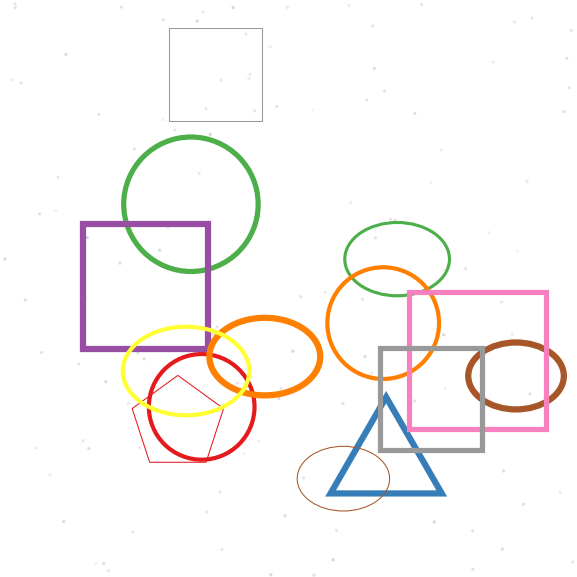[{"shape": "pentagon", "thickness": 0.5, "radius": 0.42, "center": [0.308, 0.266]}, {"shape": "circle", "thickness": 2, "radius": 0.46, "center": [0.349, 0.295]}, {"shape": "triangle", "thickness": 3, "radius": 0.56, "center": [0.669, 0.2]}, {"shape": "circle", "thickness": 2.5, "radius": 0.58, "center": [0.331, 0.645]}, {"shape": "oval", "thickness": 1.5, "radius": 0.45, "center": [0.688, 0.55]}, {"shape": "square", "thickness": 3, "radius": 0.54, "center": [0.252, 0.502]}, {"shape": "oval", "thickness": 3, "radius": 0.48, "center": [0.459, 0.382]}, {"shape": "circle", "thickness": 2, "radius": 0.48, "center": [0.664, 0.44]}, {"shape": "oval", "thickness": 2, "radius": 0.55, "center": [0.322, 0.357]}, {"shape": "oval", "thickness": 3, "radius": 0.41, "center": [0.894, 0.348]}, {"shape": "oval", "thickness": 0.5, "radius": 0.4, "center": [0.595, 0.17]}, {"shape": "square", "thickness": 2.5, "radius": 0.59, "center": [0.827, 0.375]}, {"shape": "square", "thickness": 0.5, "radius": 0.4, "center": [0.373, 0.869]}, {"shape": "square", "thickness": 2.5, "radius": 0.44, "center": [0.746, 0.309]}]